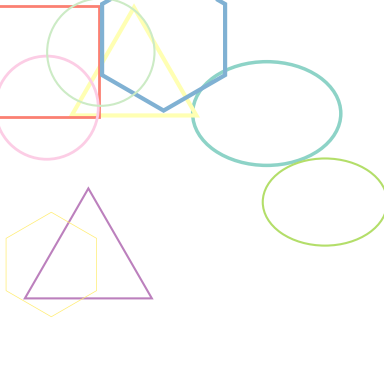[{"shape": "oval", "thickness": 2.5, "radius": 0.96, "center": [0.693, 0.705]}, {"shape": "triangle", "thickness": 3, "radius": 0.94, "center": [0.348, 0.794]}, {"shape": "square", "thickness": 2, "radius": 0.72, "center": [0.113, 0.841]}, {"shape": "hexagon", "thickness": 3, "radius": 0.92, "center": [0.425, 0.897]}, {"shape": "oval", "thickness": 1.5, "radius": 0.81, "center": [0.844, 0.475]}, {"shape": "circle", "thickness": 2, "radius": 0.67, "center": [0.121, 0.72]}, {"shape": "triangle", "thickness": 1.5, "radius": 0.95, "center": [0.23, 0.32]}, {"shape": "circle", "thickness": 1.5, "radius": 0.7, "center": [0.262, 0.865]}, {"shape": "hexagon", "thickness": 0.5, "radius": 0.68, "center": [0.133, 0.313]}]